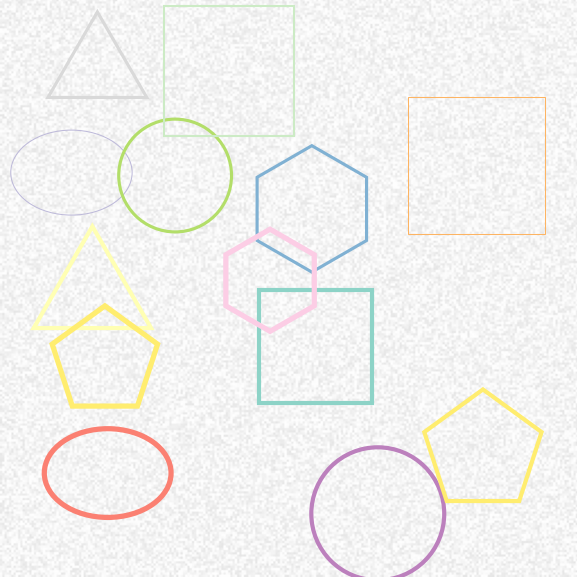[{"shape": "square", "thickness": 2, "radius": 0.49, "center": [0.547, 0.399]}, {"shape": "triangle", "thickness": 2, "radius": 0.59, "center": [0.16, 0.49]}, {"shape": "oval", "thickness": 0.5, "radius": 0.53, "center": [0.124, 0.7]}, {"shape": "oval", "thickness": 2.5, "radius": 0.55, "center": [0.186, 0.18]}, {"shape": "hexagon", "thickness": 1.5, "radius": 0.55, "center": [0.54, 0.637]}, {"shape": "square", "thickness": 0.5, "radius": 0.59, "center": [0.824, 0.712]}, {"shape": "circle", "thickness": 1.5, "radius": 0.49, "center": [0.303, 0.695]}, {"shape": "hexagon", "thickness": 2.5, "radius": 0.44, "center": [0.468, 0.514]}, {"shape": "triangle", "thickness": 1.5, "radius": 0.49, "center": [0.169, 0.88]}, {"shape": "circle", "thickness": 2, "radius": 0.58, "center": [0.654, 0.109]}, {"shape": "square", "thickness": 1, "radius": 0.56, "center": [0.396, 0.876]}, {"shape": "pentagon", "thickness": 2, "radius": 0.53, "center": [0.836, 0.218]}, {"shape": "pentagon", "thickness": 2.5, "radius": 0.48, "center": [0.182, 0.374]}]